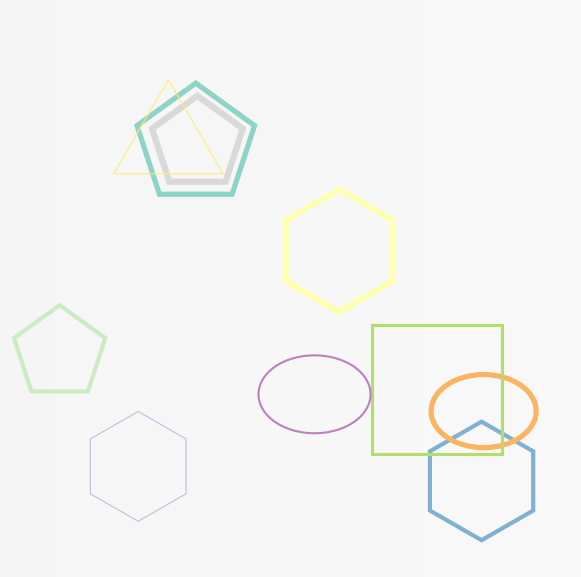[{"shape": "pentagon", "thickness": 2.5, "radius": 0.53, "center": [0.337, 0.749]}, {"shape": "hexagon", "thickness": 3, "radius": 0.53, "center": [0.583, 0.565]}, {"shape": "hexagon", "thickness": 0.5, "radius": 0.48, "center": [0.238, 0.192]}, {"shape": "hexagon", "thickness": 2, "radius": 0.51, "center": [0.828, 0.166]}, {"shape": "oval", "thickness": 2.5, "radius": 0.45, "center": [0.832, 0.287]}, {"shape": "square", "thickness": 1.5, "radius": 0.56, "center": [0.752, 0.324]}, {"shape": "pentagon", "thickness": 3, "radius": 0.41, "center": [0.34, 0.751]}, {"shape": "oval", "thickness": 1, "radius": 0.48, "center": [0.541, 0.316]}, {"shape": "pentagon", "thickness": 2, "radius": 0.41, "center": [0.103, 0.388]}, {"shape": "triangle", "thickness": 0.5, "radius": 0.54, "center": [0.29, 0.752]}]